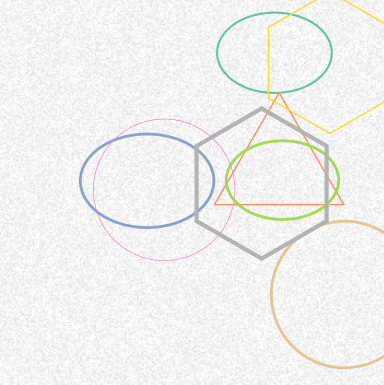[{"shape": "oval", "thickness": 1.5, "radius": 0.75, "center": [0.713, 0.863]}, {"shape": "triangle", "thickness": 1, "radius": 0.97, "center": [0.725, 0.565]}, {"shape": "oval", "thickness": 2, "radius": 0.87, "center": [0.382, 0.53]}, {"shape": "circle", "thickness": 0.5, "radius": 0.92, "center": [0.426, 0.507]}, {"shape": "oval", "thickness": 2, "radius": 0.73, "center": [0.734, 0.532]}, {"shape": "hexagon", "thickness": 1, "radius": 0.92, "center": [0.856, 0.837]}, {"shape": "circle", "thickness": 2, "radius": 0.95, "center": [0.895, 0.235]}, {"shape": "hexagon", "thickness": 3, "radius": 0.97, "center": [0.68, 0.523]}]